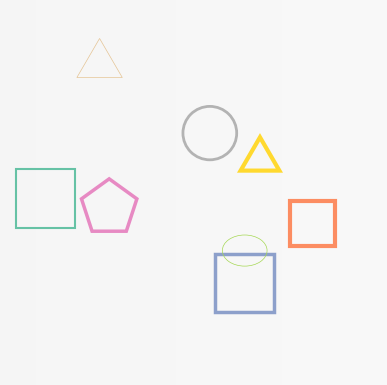[{"shape": "square", "thickness": 1.5, "radius": 0.38, "center": [0.117, 0.484]}, {"shape": "square", "thickness": 3, "radius": 0.29, "center": [0.806, 0.419]}, {"shape": "square", "thickness": 2.5, "radius": 0.38, "center": [0.631, 0.266]}, {"shape": "pentagon", "thickness": 2.5, "radius": 0.38, "center": [0.282, 0.46]}, {"shape": "oval", "thickness": 0.5, "radius": 0.29, "center": [0.631, 0.349]}, {"shape": "triangle", "thickness": 3, "radius": 0.29, "center": [0.671, 0.586]}, {"shape": "triangle", "thickness": 0.5, "radius": 0.34, "center": [0.257, 0.832]}, {"shape": "circle", "thickness": 2, "radius": 0.35, "center": [0.541, 0.654]}]